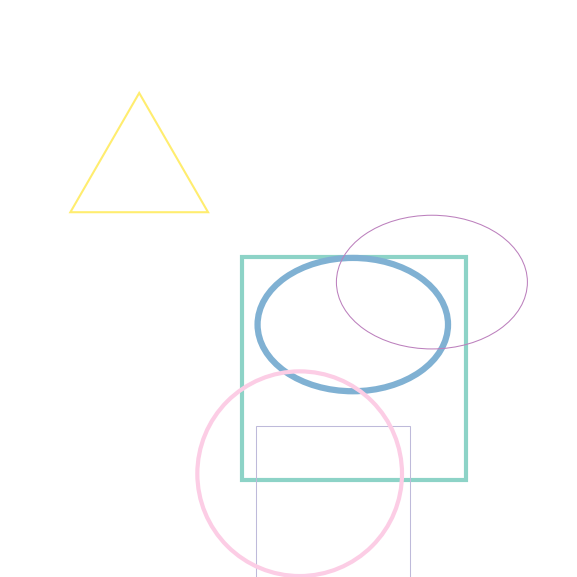[{"shape": "square", "thickness": 2, "radius": 0.97, "center": [0.612, 0.361]}, {"shape": "square", "thickness": 0.5, "radius": 0.67, "center": [0.576, 0.127]}, {"shape": "oval", "thickness": 3, "radius": 0.82, "center": [0.611, 0.437]}, {"shape": "circle", "thickness": 2, "radius": 0.89, "center": [0.519, 0.179]}, {"shape": "oval", "thickness": 0.5, "radius": 0.83, "center": [0.748, 0.511]}, {"shape": "triangle", "thickness": 1, "radius": 0.69, "center": [0.241, 0.7]}]